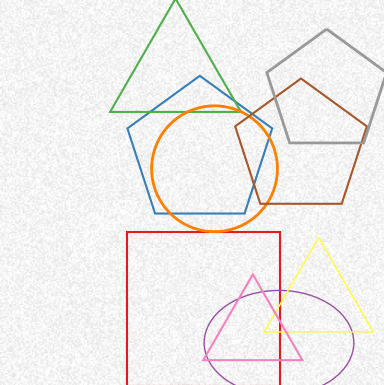[{"shape": "square", "thickness": 1.5, "radius": 1.0, "center": [0.528, 0.197]}, {"shape": "pentagon", "thickness": 1.5, "radius": 0.99, "center": [0.519, 0.605]}, {"shape": "triangle", "thickness": 1.5, "radius": 0.98, "center": [0.456, 0.807]}, {"shape": "oval", "thickness": 1, "radius": 0.97, "center": [0.725, 0.11]}, {"shape": "circle", "thickness": 2, "radius": 0.82, "center": [0.557, 0.562]}, {"shape": "triangle", "thickness": 1, "radius": 0.82, "center": [0.828, 0.22]}, {"shape": "pentagon", "thickness": 1.5, "radius": 0.9, "center": [0.782, 0.616]}, {"shape": "triangle", "thickness": 1.5, "radius": 0.74, "center": [0.657, 0.139]}, {"shape": "pentagon", "thickness": 2, "radius": 0.82, "center": [0.849, 0.761]}]